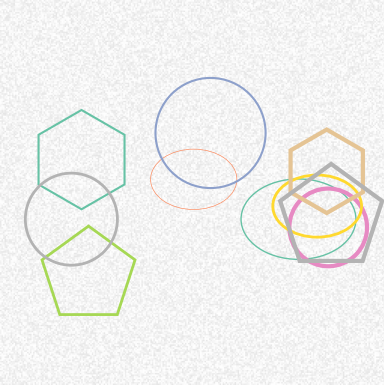[{"shape": "oval", "thickness": 1, "radius": 0.75, "center": [0.775, 0.431]}, {"shape": "hexagon", "thickness": 1.5, "radius": 0.64, "center": [0.212, 0.585]}, {"shape": "oval", "thickness": 0.5, "radius": 0.56, "center": [0.503, 0.534]}, {"shape": "circle", "thickness": 1.5, "radius": 0.72, "center": [0.547, 0.655]}, {"shape": "circle", "thickness": 3, "radius": 0.5, "center": [0.852, 0.409]}, {"shape": "pentagon", "thickness": 2, "radius": 0.64, "center": [0.23, 0.286]}, {"shape": "oval", "thickness": 2, "radius": 0.58, "center": [0.824, 0.465]}, {"shape": "hexagon", "thickness": 3, "radius": 0.54, "center": [0.849, 0.555]}, {"shape": "circle", "thickness": 2, "radius": 0.6, "center": [0.185, 0.431]}, {"shape": "pentagon", "thickness": 3, "radius": 0.7, "center": [0.86, 0.435]}]